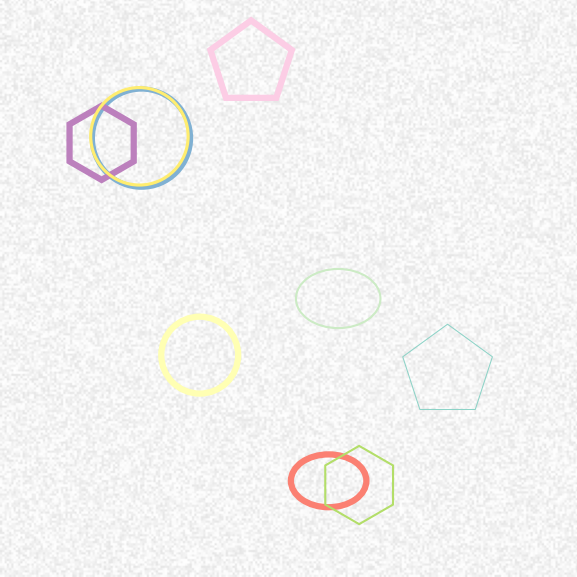[{"shape": "pentagon", "thickness": 0.5, "radius": 0.41, "center": [0.775, 0.356]}, {"shape": "circle", "thickness": 3, "radius": 0.33, "center": [0.346, 0.384]}, {"shape": "oval", "thickness": 3, "radius": 0.33, "center": [0.569, 0.167]}, {"shape": "circle", "thickness": 2.5, "radius": 0.43, "center": [0.245, 0.76]}, {"shape": "hexagon", "thickness": 1, "radius": 0.34, "center": [0.622, 0.159]}, {"shape": "pentagon", "thickness": 3, "radius": 0.37, "center": [0.435, 0.89]}, {"shape": "hexagon", "thickness": 3, "radius": 0.32, "center": [0.176, 0.752]}, {"shape": "oval", "thickness": 1, "radius": 0.37, "center": [0.586, 0.482]}, {"shape": "circle", "thickness": 1.5, "radius": 0.42, "center": [0.241, 0.763]}]